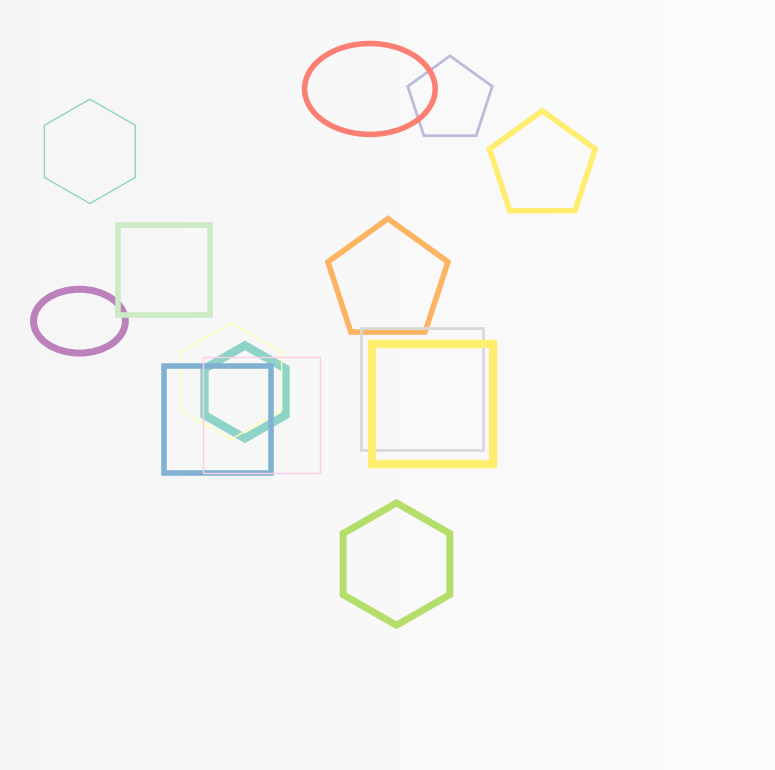[{"shape": "hexagon", "thickness": 0.5, "radius": 0.34, "center": [0.116, 0.803]}, {"shape": "hexagon", "thickness": 3, "radius": 0.3, "center": [0.316, 0.491]}, {"shape": "hexagon", "thickness": 0.5, "radius": 0.38, "center": [0.298, 0.505]}, {"shape": "pentagon", "thickness": 1, "radius": 0.29, "center": [0.581, 0.87]}, {"shape": "oval", "thickness": 2, "radius": 0.42, "center": [0.477, 0.884]}, {"shape": "square", "thickness": 2, "radius": 0.35, "center": [0.28, 0.455]}, {"shape": "pentagon", "thickness": 2, "radius": 0.41, "center": [0.501, 0.635]}, {"shape": "hexagon", "thickness": 2.5, "radius": 0.4, "center": [0.512, 0.267]}, {"shape": "square", "thickness": 0.5, "radius": 0.38, "center": [0.337, 0.46]}, {"shape": "square", "thickness": 1, "radius": 0.4, "center": [0.545, 0.495]}, {"shape": "oval", "thickness": 2.5, "radius": 0.3, "center": [0.102, 0.583]}, {"shape": "square", "thickness": 2, "radius": 0.29, "center": [0.211, 0.649]}, {"shape": "square", "thickness": 3, "radius": 0.39, "center": [0.558, 0.475]}, {"shape": "pentagon", "thickness": 2, "radius": 0.36, "center": [0.7, 0.784]}]